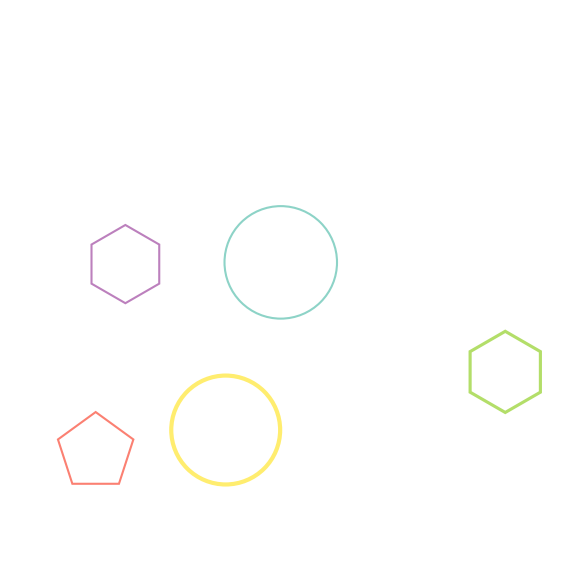[{"shape": "circle", "thickness": 1, "radius": 0.49, "center": [0.486, 0.545]}, {"shape": "pentagon", "thickness": 1, "radius": 0.34, "center": [0.166, 0.217]}, {"shape": "hexagon", "thickness": 1.5, "radius": 0.35, "center": [0.875, 0.355]}, {"shape": "hexagon", "thickness": 1, "radius": 0.34, "center": [0.217, 0.542]}, {"shape": "circle", "thickness": 2, "radius": 0.47, "center": [0.391, 0.255]}]